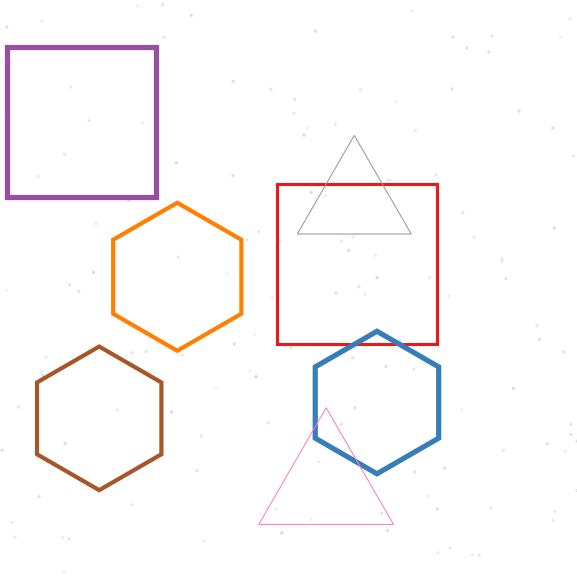[{"shape": "square", "thickness": 1.5, "radius": 0.69, "center": [0.618, 0.541]}, {"shape": "hexagon", "thickness": 2.5, "radius": 0.62, "center": [0.653, 0.302]}, {"shape": "square", "thickness": 2.5, "radius": 0.65, "center": [0.141, 0.788]}, {"shape": "hexagon", "thickness": 2, "radius": 0.64, "center": [0.307, 0.52]}, {"shape": "hexagon", "thickness": 2, "radius": 0.62, "center": [0.172, 0.275]}, {"shape": "triangle", "thickness": 0.5, "radius": 0.67, "center": [0.565, 0.158]}, {"shape": "triangle", "thickness": 0.5, "radius": 0.57, "center": [0.613, 0.651]}]